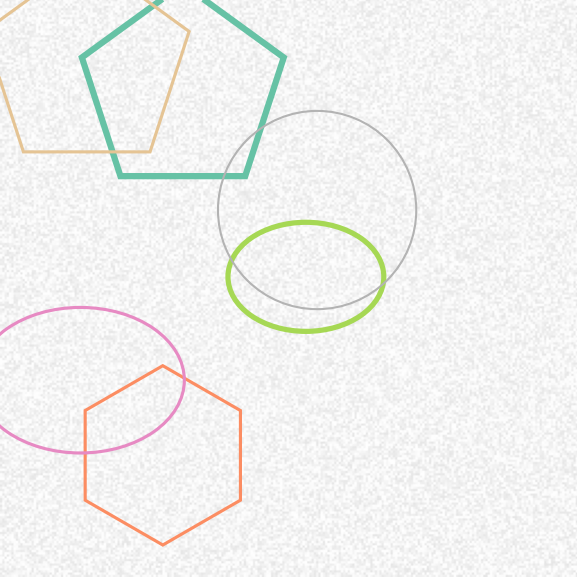[{"shape": "pentagon", "thickness": 3, "radius": 0.92, "center": [0.317, 0.843]}, {"shape": "hexagon", "thickness": 1.5, "radius": 0.78, "center": [0.282, 0.211]}, {"shape": "oval", "thickness": 1.5, "radius": 0.9, "center": [0.139, 0.341]}, {"shape": "oval", "thickness": 2.5, "radius": 0.67, "center": [0.53, 0.52]}, {"shape": "pentagon", "thickness": 1.5, "radius": 0.93, "center": [0.15, 0.887]}, {"shape": "circle", "thickness": 1, "radius": 0.86, "center": [0.549, 0.635]}]